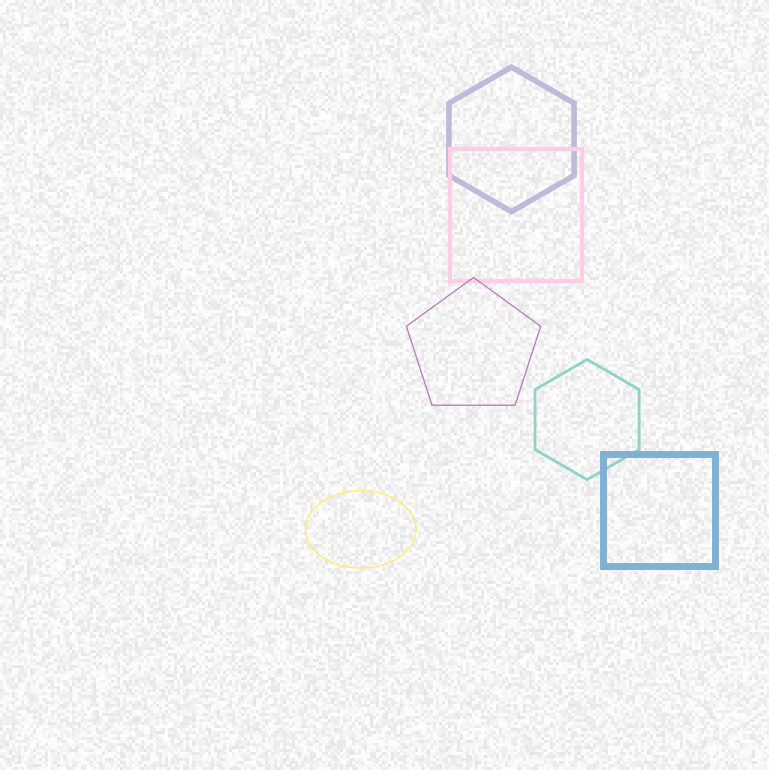[{"shape": "hexagon", "thickness": 1, "radius": 0.39, "center": [0.762, 0.455]}, {"shape": "hexagon", "thickness": 2, "radius": 0.47, "center": [0.664, 0.819]}, {"shape": "square", "thickness": 2.5, "radius": 0.36, "center": [0.856, 0.338]}, {"shape": "square", "thickness": 1.5, "radius": 0.43, "center": [0.67, 0.72]}, {"shape": "pentagon", "thickness": 0.5, "radius": 0.46, "center": [0.615, 0.548]}, {"shape": "oval", "thickness": 0.5, "radius": 0.36, "center": [0.469, 0.313]}]